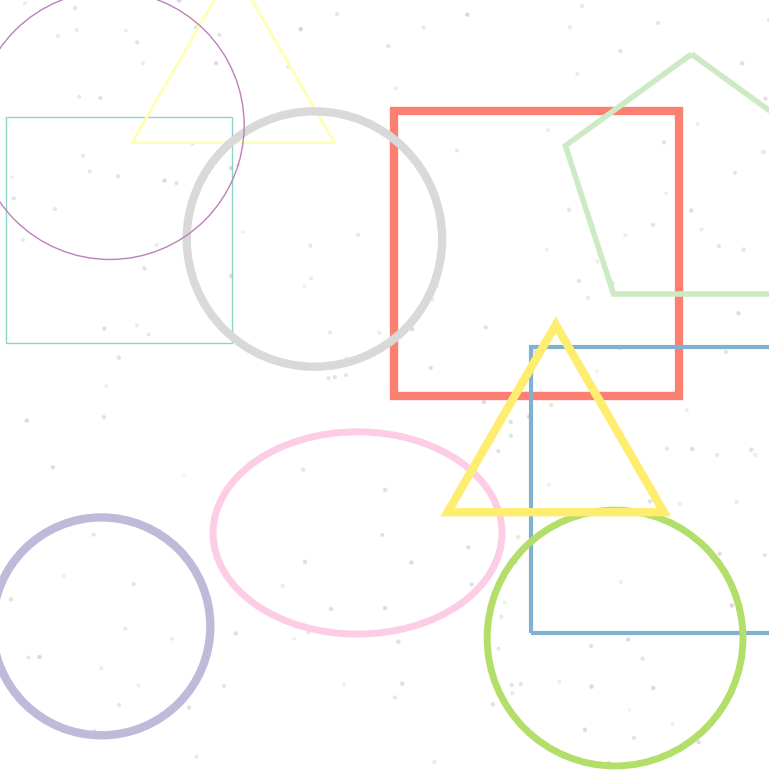[{"shape": "square", "thickness": 0.5, "radius": 0.73, "center": [0.154, 0.701]}, {"shape": "triangle", "thickness": 1, "radius": 0.76, "center": [0.303, 0.891]}, {"shape": "circle", "thickness": 3, "radius": 0.71, "center": [0.132, 0.187]}, {"shape": "square", "thickness": 3, "radius": 0.92, "center": [0.697, 0.671]}, {"shape": "square", "thickness": 1.5, "radius": 0.93, "center": [0.876, 0.364]}, {"shape": "circle", "thickness": 2.5, "radius": 0.83, "center": [0.799, 0.171]}, {"shape": "oval", "thickness": 2.5, "radius": 0.94, "center": [0.464, 0.308]}, {"shape": "circle", "thickness": 3, "radius": 0.83, "center": [0.408, 0.69]}, {"shape": "circle", "thickness": 0.5, "radius": 0.87, "center": [0.143, 0.837]}, {"shape": "pentagon", "thickness": 2, "radius": 0.86, "center": [0.898, 0.758]}, {"shape": "triangle", "thickness": 3, "radius": 0.81, "center": [0.722, 0.416]}]